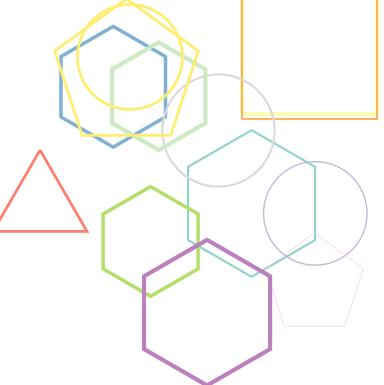[{"shape": "hexagon", "thickness": 1.5, "radius": 0.95, "center": [0.654, 0.472]}, {"shape": "square", "thickness": 3, "radius": 0.87, "center": [0.804, 0.877]}, {"shape": "circle", "thickness": 1, "radius": 0.67, "center": [0.819, 0.446]}, {"shape": "triangle", "thickness": 2, "radius": 0.7, "center": [0.104, 0.469]}, {"shape": "hexagon", "thickness": 2.5, "radius": 0.78, "center": [0.294, 0.775]}, {"shape": "square", "thickness": 1.5, "radius": 0.88, "center": [0.804, 0.867]}, {"shape": "hexagon", "thickness": 2.5, "radius": 0.71, "center": [0.391, 0.373]}, {"shape": "pentagon", "thickness": 0.5, "radius": 0.67, "center": [0.817, 0.261]}, {"shape": "circle", "thickness": 1.5, "radius": 0.73, "center": [0.567, 0.661]}, {"shape": "hexagon", "thickness": 3, "radius": 0.95, "center": [0.538, 0.188]}, {"shape": "hexagon", "thickness": 3, "radius": 0.7, "center": [0.412, 0.75]}, {"shape": "pentagon", "thickness": 2, "radius": 0.98, "center": [0.328, 0.807]}, {"shape": "circle", "thickness": 2, "radius": 0.68, "center": [0.338, 0.852]}]